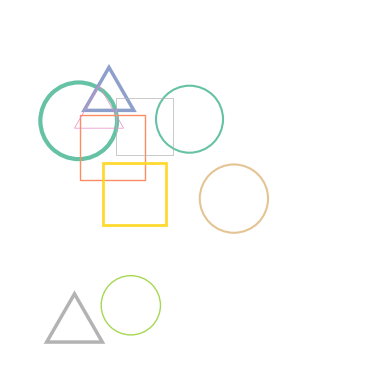[{"shape": "circle", "thickness": 3, "radius": 0.5, "center": [0.204, 0.686]}, {"shape": "circle", "thickness": 1.5, "radius": 0.44, "center": [0.492, 0.69]}, {"shape": "square", "thickness": 1, "radius": 0.42, "center": [0.291, 0.617]}, {"shape": "triangle", "thickness": 2.5, "radius": 0.37, "center": [0.283, 0.751]}, {"shape": "triangle", "thickness": 0.5, "radius": 0.37, "center": [0.257, 0.704]}, {"shape": "circle", "thickness": 1, "radius": 0.38, "center": [0.34, 0.207]}, {"shape": "square", "thickness": 2, "radius": 0.4, "center": [0.349, 0.495]}, {"shape": "circle", "thickness": 1.5, "radius": 0.44, "center": [0.608, 0.484]}, {"shape": "triangle", "thickness": 2.5, "radius": 0.42, "center": [0.193, 0.153]}, {"shape": "square", "thickness": 0.5, "radius": 0.37, "center": [0.375, 0.671]}]